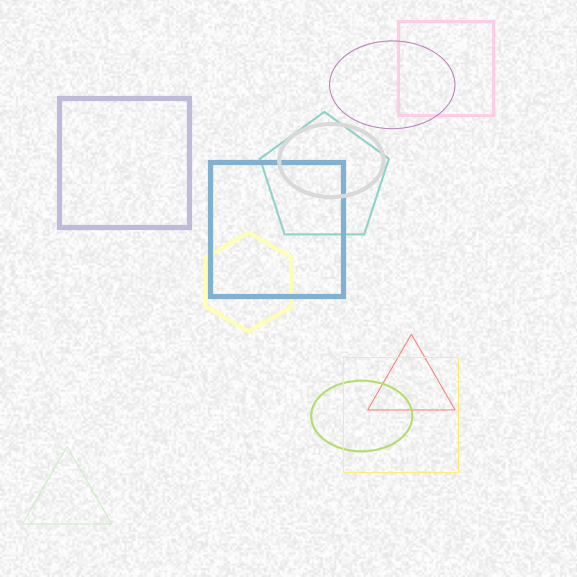[{"shape": "pentagon", "thickness": 1, "radius": 0.59, "center": [0.562, 0.688]}, {"shape": "hexagon", "thickness": 2, "radius": 0.43, "center": [0.431, 0.511]}, {"shape": "square", "thickness": 2.5, "radius": 0.56, "center": [0.214, 0.718]}, {"shape": "triangle", "thickness": 0.5, "radius": 0.44, "center": [0.712, 0.333]}, {"shape": "square", "thickness": 2.5, "radius": 0.58, "center": [0.479, 0.603]}, {"shape": "oval", "thickness": 1, "radius": 0.44, "center": [0.626, 0.279]}, {"shape": "square", "thickness": 1.5, "radius": 0.41, "center": [0.772, 0.881]}, {"shape": "oval", "thickness": 2, "radius": 0.45, "center": [0.574, 0.721]}, {"shape": "oval", "thickness": 0.5, "radius": 0.54, "center": [0.679, 0.852]}, {"shape": "triangle", "thickness": 0.5, "radius": 0.45, "center": [0.116, 0.136]}, {"shape": "square", "thickness": 0.5, "radius": 0.5, "center": [0.693, 0.281]}]